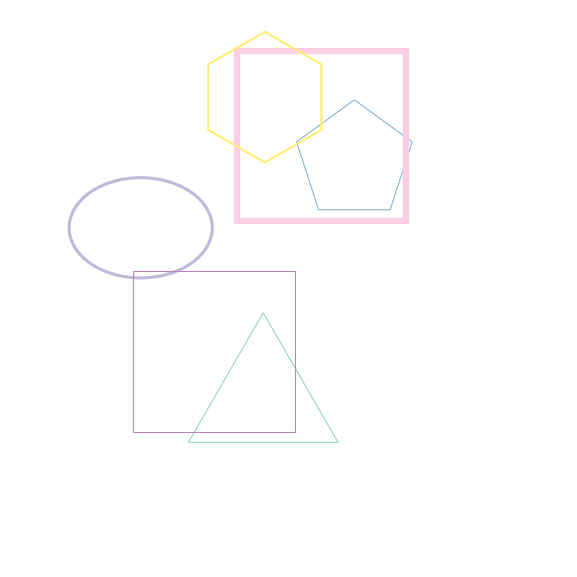[{"shape": "triangle", "thickness": 0.5, "radius": 0.75, "center": [0.456, 0.308]}, {"shape": "oval", "thickness": 1.5, "radius": 0.62, "center": [0.244, 0.605]}, {"shape": "pentagon", "thickness": 0.5, "radius": 0.53, "center": [0.614, 0.721]}, {"shape": "square", "thickness": 3, "radius": 0.73, "center": [0.557, 0.764]}, {"shape": "square", "thickness": 0.5, "radius": 0.7, "center": [0.371, 0.39]}, {"shape": "hexagon", "thickness": 1, "radius": 0.57, "center": [0.459, 0.831]}]